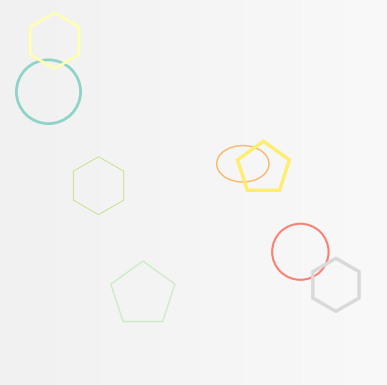[{"shape": "circle", "thickness": 2, "radius": 0.41, "center": [0.125, 0.762]}, {"shape": "hexagon", "thickness": 2, "radius": 0.36, "center": [0.141, 0.894]}, {"shape": "circle", "thickness": 1.5, "radius": 0.36, "center": [0.775, 0.346]}, {"shape": "oval", "thickness": 1, "radius": 0.34, "center": [0.627, 0.575]}, {"shape": "hexagon", "thickness": 0.5, "radius": 0.38, "center": [0.254, 0.518]}, {"shape": "hexagon", "thickness": 2.5, "radius": 0.34, "center": [0.867, 0.26]}, {"shape": "pentagon", "thickness": 1, "radius": 0.43, "center": [0.369, 0.235]}, {"shape": "pentagon", "thickness": 2.5, "radius": 0.35, "center": [0.68, 0.563]}]